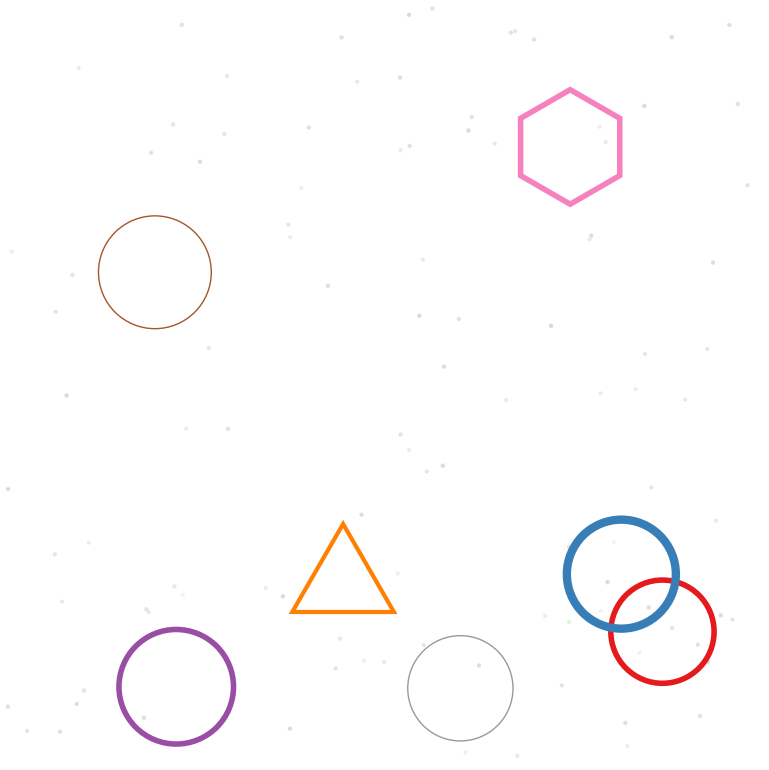[{"shape": "circle", "thickness": 2, "radius": 0.34, "center": [0.86, 0.18]}, {"shape": "circle", "thickness": 3, "radius": 0.35, "center": [0.807, 0.254]}, {"shape": "circle", "thickness": 2, "radius": 0.37, "center": [0.229, 0.108]}, {"shape": "triangle", "thickness": 1.5, "radius": 0.38, "center": [0.446, 0.243]}, {"shape": "circle", "thickness": 0.5, "radius": 0.37, "center": [0.201, 0.646]}, {"shape": "hexagon", "thickness": 2, "radius": 0.37, "center": [0.74, 0.809]}, {"shape": "circle", "thickness": 0.5, "radius": 0.34, "center": [0.598, 0.106]}]